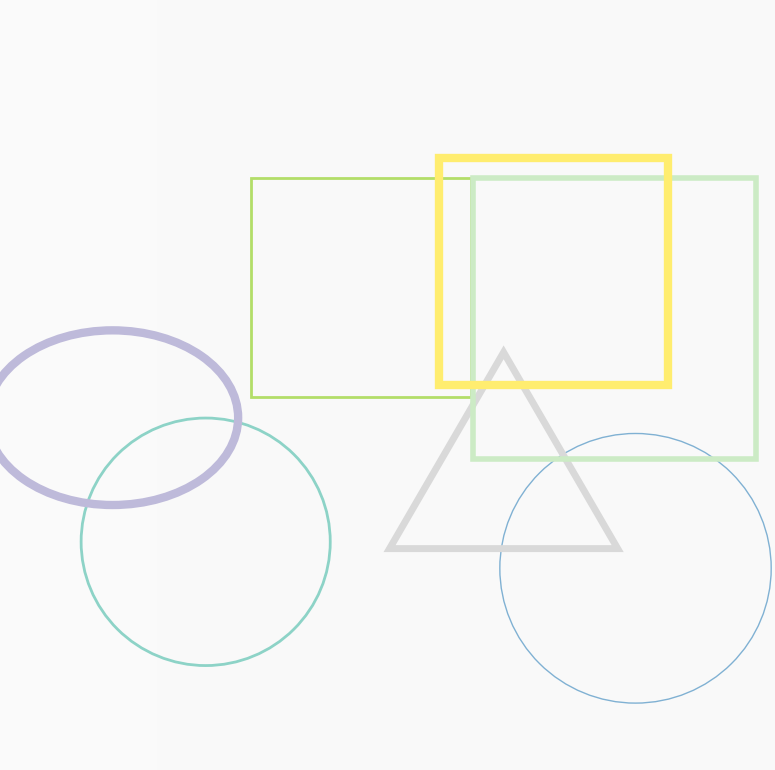[{"shape": "circle", "thickness": 1, "radius": 0.8, "center": [0.265, 0.296]}, {"shape": "oval", "thickness": 3, "radius": 0.81, "center": [0.145, 0.458]}, {"shape": "circle", "thickness": 0.5, "radius": 0.88, "center": [0.82, 0.262]}, {"shape": "square", "thickness": 1, "radius": 0.71, "center": [0.466, 0.627]}, {"shape": "triangle", "thickness": 2.5, "radius": 0.85, "center": [0.65, 0.372]}, {"shape": "square", "thickness": 2, "radius": 0.91, "center": [0.793, 0.586]}, {"shape": "square", "thickness": 3, "radius": 0.74, "center": [0.714, 0.648]}]